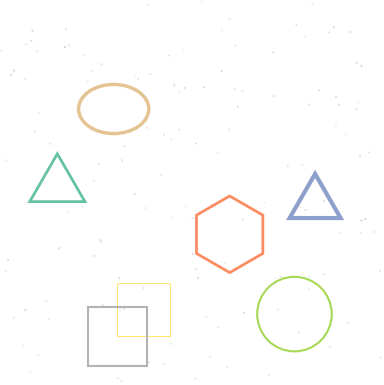[{"shape": "triangle", "thickness": 2, "radius": 0.41, "center": [0.149, 0.518]}, {"shape": "hexagon", "thickness": 2, "radius": 0.5, "center": [0.597, 0.391]}, {"shape": "triangle", "thickness": 3, "radius": 0.38, "center": [0.818, 0.472]}, {"shape": "circle", "thickness": 1.5, "radius": 0.48, "center": [0.765, 0.184]}, {"shape": "square", "thickness": 0.5, "radius": 0.34, "center": [0.374, 0.196]}, {"shape": "oval", "thickness": 2.5, "radius": 0.46, "center": [0.295, 0.717]}, {"shape": "square", "thickness": 1.5, "radius": 0.38, "center": [0.305, 0.126]}]